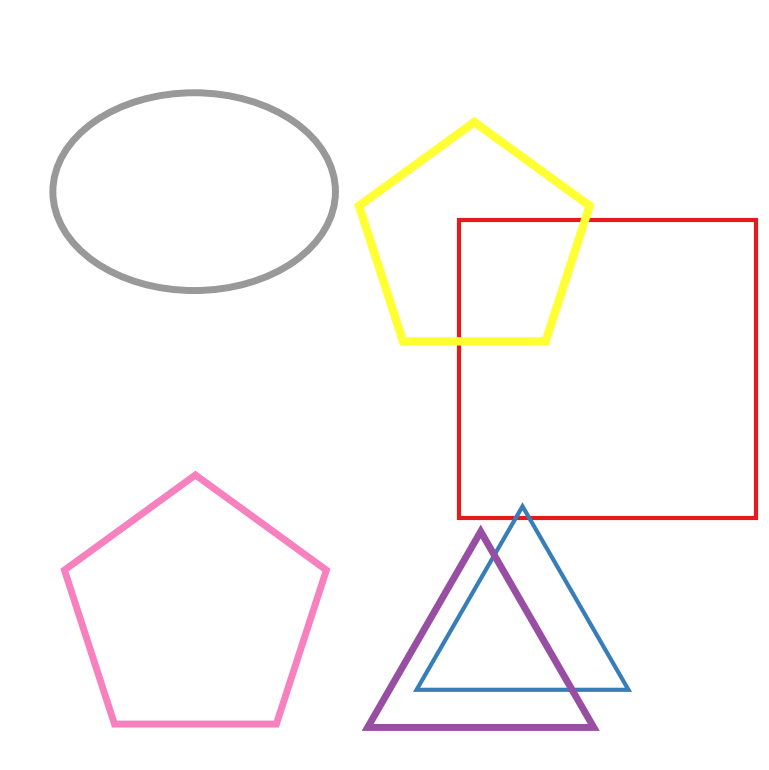[{"shape": "square", "thickness": 1.5, "radius": 0.97, "center": [0.789, 0.52]}, {"shape": "triangle", "thickness": 1.5, "radius": 0.79, "center": [0.679, 0.184]}, {"shape": "triangle", "thickness": 2.5, "radius": 0.85, "center": [0.624, 0.14]}, {"shape": "pentagon", "thickness": 3, "radius": 0.79, "center": [0.616, 0.684]}, {"shape": "pentagon", "thickness": 2.5, "radius": 0.89, "center": [0.254, 0.204]}, {"shape": "oval", "thickness": 2.5, "radius": 0.92, "center": [0.252, 0.751]}]